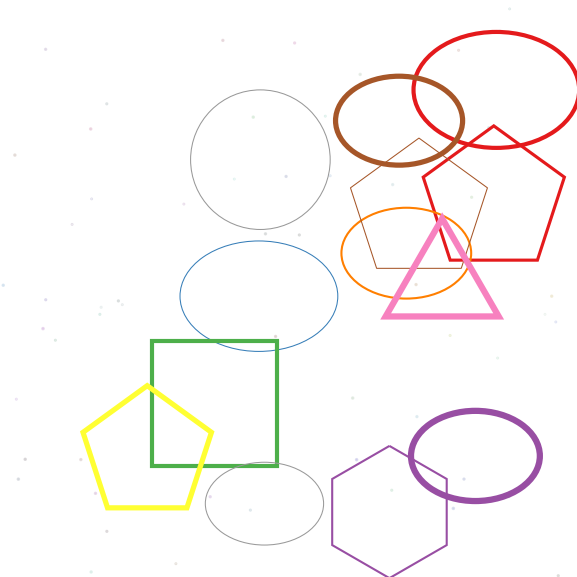[{"shape": "pentagon", "thickness": 1.5, "radius": 0.64, "center": [0.855, 0.653]}, {"shape": "oval", "thickness": 2, "radius": 0.72, "center": [0.859, 0.843]}, {"shape": "oval", "thickness": 0.5, "radius": 0.68, "center": [0.448, 0.486]}, {"shape": "square", "thickness": 2, "radius": 0.54, "center": [0.371, 0.301]}, {"shape": "oval", "thickness": 3, "radius": 0.56, "center": [0.823, 0.21]}, {"shape": "hexagon", "thickness": 1, "radius": 0.57, "center": [0.674, 0.112]}, {"shape": "oval", "thickness": 1, "radius": 0.56, "center": [0.704, 0.561]}, {"shape": "pentagon", "thickness": 2.5, "radius": 0.58, "center": [0.255, 0.214]}, {"shape": "oval", "thickness": 2.5, "radius": 0.55, "center": [0.691, 0.79]}, {"shape": "pentagon", "thickness": 0.5, "radius": 0.62, "center": [0.725, 0.635]}, {"shape": "triangle", "thickness": 3, "radius": 0.57, "center": [0.766, 0.508]}, {"shape": "circle", "thickness": 0.5, "radius": 0.6, "center": [0.451, 0.723]}, {"shape": "oval", "thickness": 0.5, "radius": 0.51, "center": [0.458, 0.127]}]